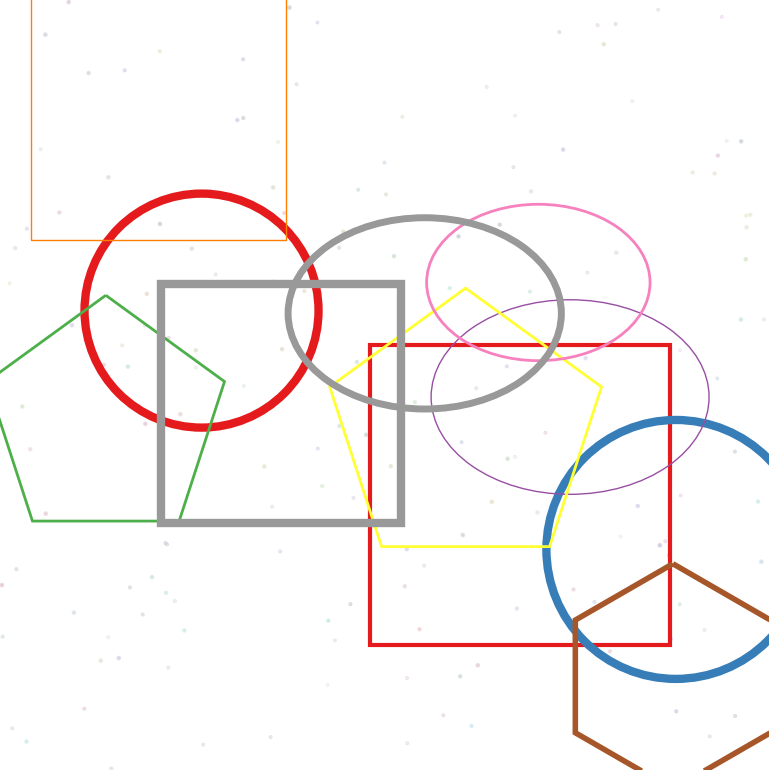[{"shape": "circle", "thickness": 3, "radius": 0.76, "center": [0.262, 0.597]}, {"shape": "square", "thickness": 1.5, "radius": 0.97, "center": [0.675, 0.357]}, {"shape": "circle", "thickness": 3, "radius": 0.84, "center": [0.878, 0.286]}, {"shape": "pentagon", "thickness": 1, "radius": 0.81, "center": [0.137, 0.454]}, {"shape": "oval", "thickness": 0.5, "radius": 0.9, "center": [0.74, 0.484]}, {"shape": "square", "thickness": 0.5, "radius": 0.83, "center": [0.206, 0.854]}, {"shape": "pentagon", "thickness": 1, "radius": 0.93, "center": [0.605, 0.44]}, {"shape": "hexagon", "thickness": 2, "radius": 0.73, "center": [0.874, 0.122]}, {"shape": "oval", "thickness": 1, "radius": 0.73, "center": [0.699, 0.633]}, {"shape": "oval", "thickness": 2.5, "radius": 0.89, "center": [0.552, 0.593]}, {"shape": "square", "thickness": 3, "radius": 0.78, "center": [0.365, 0.476]}]